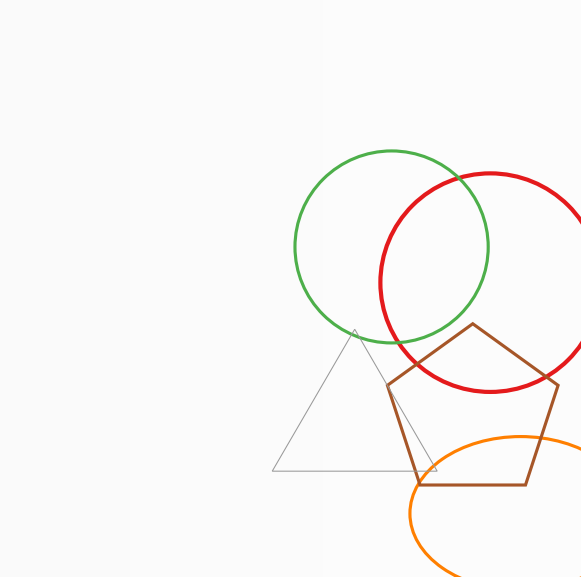[{"shape": "circle", "thickness": 2, "radius": 0.95, "center": [0.844, 0.51]}, {"shape": "circle", "thickness": 1.5, "radius": 0.83, "center": [0.674, 0.572]}, {"shape": "oval", "thickness": 1.5, "radius": 0.95, "center": [0.896, 0.11]}, {"shape": "pentagon", "thickness": 1.5, "radius": 0.77, "center": [0.813, 0.284]}, {"shape": "triangle", "thickness": 0.5, "radius": 0.82, "center": [0.61, 0.265]}]